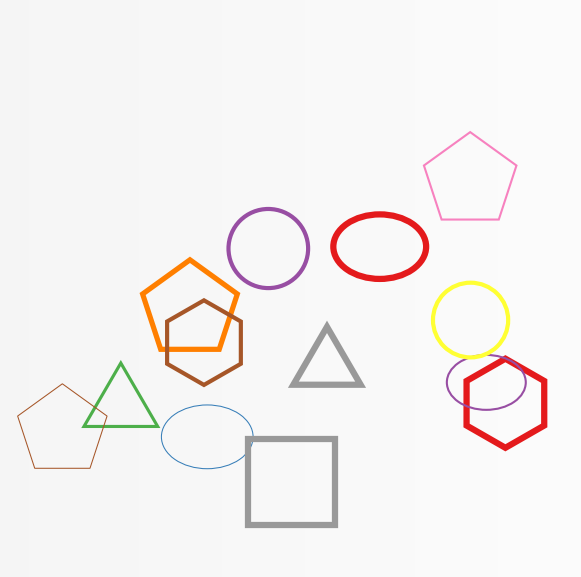[{"shape": "hexagon", "thickness": 3, "radius": 0.39, "center": [0.87, 0.301]}, {"shape": "oval", "thickness": 3, "radius": 0.4, "center": [0.653, 0.572]}, {"shape": "oval", "thickness": 0.5, "radius": 0.39, "center": [0.357, 0.243]}, {"shape": "triangle", "thickness": 1.5, "radius": 0.37, "center": [0.208, 0.297]}, {"shape": "circle", "thickness": 2, "radius": 0.34, "center": [0.462, 0.569]}, {"shape": "oval", "thickness": 1, "radius": 0.34, "center": [0.837, 0.337]}, {"shape": "pentagon", "thickness": 2.5, "radius": 0.43, "center": [0.327, 0.464]}, {"shape": "circle", "thickness": 2, "radius": 0.32, "center": [0.81, 0.445]}, {"shape": "hexagon", "thickness": 2, "radius": 0.37, "center": [0.351, 0.406]}, {"shape": "pentagon", "thickness": 0.5, "radius": 0.4, "center": [0.107, 0.254]}, {"shape": "pentagon", "thickness": 1, "radius": 0.42, "center": [0.809, 0.687]}, {"shape": "square", "thickness": 3, "radius": 0.37, "center": [0.502, 0.164]}, {"shape": "triangle", "thickness": 3, "radius": 0.33, "center": [0.563, 0.366]}]